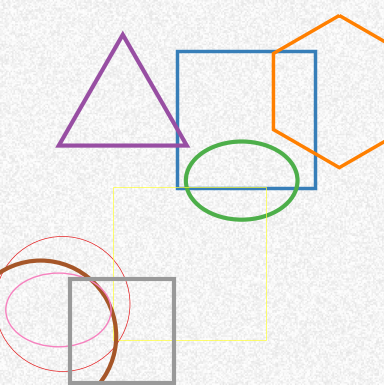[{"shape": "circle", "thickness": 0.5, "radius": 0.88, "center": [0.162, 0.21]}, {"shape": "square", "thickness": 2.5, "radius": 0.89, "center": [0.639, 0.69]}, {"shape": "oval", "thickness": 3, "radius": 0.73, "center": [0.628, 0.531]}, {"shape": "triangle", "thickness": 3, "radius": 0.96, "center": [0.319, 0.718]}, {"shape": "hexagon", "thickness": 2.5, "radius": 0.99, "center": [0.881, 0.762]}, {"shape": "square", "thickness": 0.5, "radius": 0.99, "center": [0.491, 0.315]}, {"shape": "circle", "thickness": 3, "radius": 0.98, "center": [0.106, 0.127]}, {"shape": "oval", "thickness": 1, "radius": 0.68, "center": [0.152, 0.195]}, {"shape": "square", "thickness": 3, "radius": 0.68, "center": [0.316, 0.14]}]